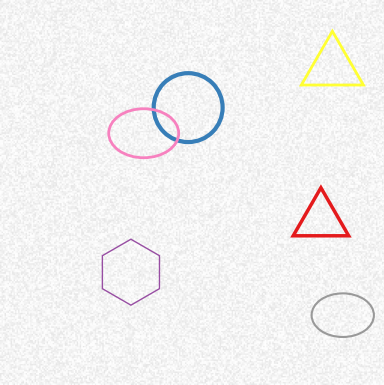[{"shape": "triangle", "thickness": 2.5, "radius": 0.42, "center": [0.834, 0.429]}, {"shape": "circle", "thickness": 3, "radius": 0.45, "center": [0.489, 0.72]}, {"shape": "hexagon", "thickness": 1, "radius": 0.43, "center": [0.34, 0.293]}, {"shape": "triangle", "thickness": 2, "radius": 0.47, "center": [0.863, 0.826]}, {"shape": "oval", "thickness": 2, "radius": 0.45, "center": [0.373, 0.654]}, {"shape": "oval", "thickness": 1.5, "radius": 0.4, "center": [0.89, 0.181]}]